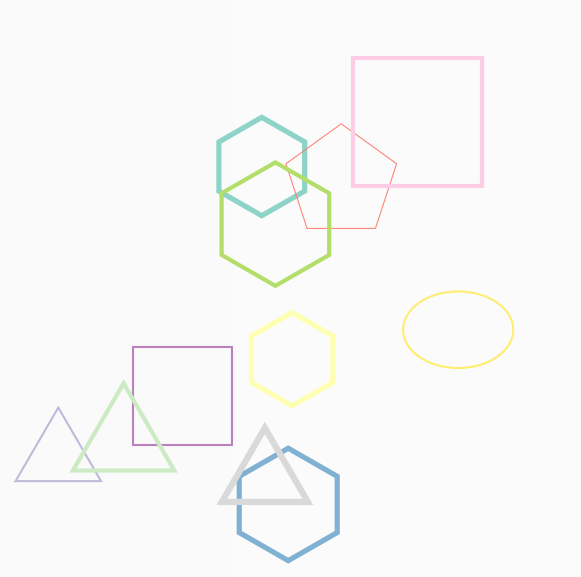[{"shape": "hexagon", "thickness": 2.5, "radius": 0.43, "center": [0.45, 0.711]}, {"shape": "hexagon", "thickness": 2.5, "radius": 0.4, "center": [0.503, 0.377]}, {"shape": "triangle", "thickness": 1, "radius": 0.42, "center": [0.1, 0.208]}, {"shape": "pentagon", "thickness": 0.5, "radius": 0.5, "center": [0.587, 0.685]}, {"shape": "hexagon", "thickness": 2.5, "radius": 0.49, "center": [0.496, 0.126]}, {"shape": "hexagon", "thickness": 2, "radius": 0.53, "center": [0.474, 0.611]}, {"shape": "square", "thickness": 2, "radius": 0.55, "center": [0.718, 0.789]}, {"shape": "triangle", "thickness": 3, "radius": 0.43, "center": [0.456, 0.173]}, {"shape": "square", "thickness": 1, "radius": 0.42, "center": [0.314, 0.313]}, {"shape": "triangle", "thickness": 2, "radius": 0.5, "center": [0.213, 0.235]}, {"shape": "oval", "thickness": 1, "radius": 0.47, "center": [0.788, 0.428]}]